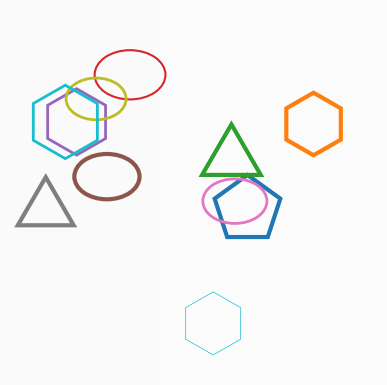[{"shape": "pentagon", "thickness": 3, "radius": 0.45, "center": [0.639, 0.456]}, {"shape": "hexagon", "thickness": 3, "radius": 0.41, "center": [0.809, 0.678]}, {"shape": "triangle", "thickness": 3, "radius": 0.44, "center": [0.597, 0.589]}, {"shape": "oval", "thickness": 1.5, "radius": 0.46, "center": [0.336, 0.806]}, {"shape": "hexagon", "thickness": 2, "radius": 0.43, "center": [0.198, 0.683]}, {"shape": "oval", "thickness": 3, "radius": 0.42, "center": [0.276, 0.541]}, {"shape": "oval", "thickness": 2, "radius": 0.41, "center": [0.606, 0.478]}, {"shape": "triangle", "thickness": 3, "radius": 0.42, "center": [0.118, 0.457]}, {"shape": "oval", "thickness": 2, "radius": 0.39, "center": [0.248, 0.743]}, {"shape": "hexagon", "thickness": 2, "radius": 0.48, "center": [0.169, 0.683]}, {"shape": "hexagon", "thickness": 0.5, "radius": 0.41, "center": [0.55, 0.16]}]